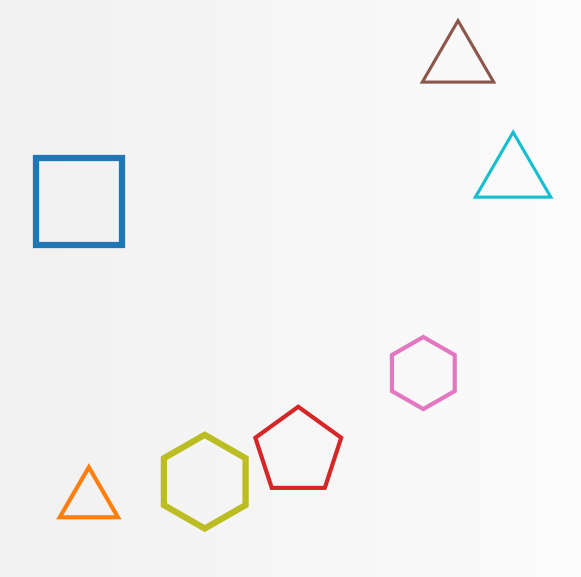[{"shape": "square", "thickness": 3, "radius": 0.37, "center": [0.136, 0.65]}, {"shape": "triangle", "thickness": 2, "radius": 0.29, "center": [0.153, 0.132]}, {"shape": "pentagon", "thickness": 2, "radius": 0.39, "center": [0.513, 0.217]}, {"shape": "triangle", "thickness": 1.5, "radius": 0.35, "center": [0.788, 0.892]}, {"shape": "hexagon", "thickness": 2, "radius": 0.31, "center": [0.728, 0.353]}, {"shape": "hexagon", "thickness": 3, "radius": 0.41, "center": [0.352, 0.165]}, {"shape": "triangle", "thickness": 1.5, "radius": 0.37, "center": [0.883, 0.695]}]